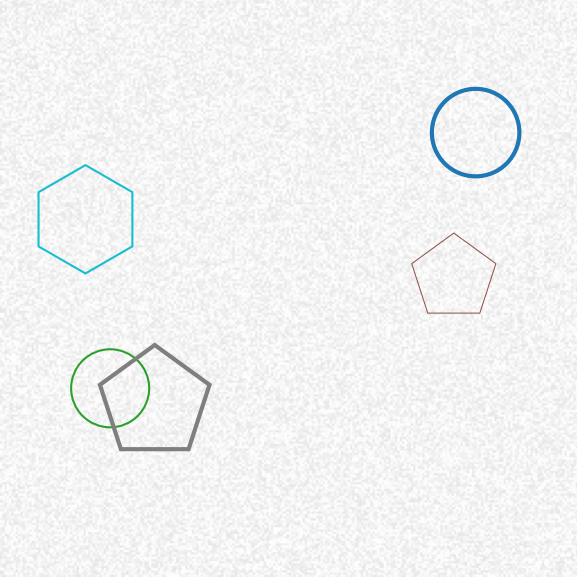[{"shape": "circle", "thickness": 2, "radius": 0.38, "center": [0.824, 0.77]}, {"shape": "circle", "thickness": 1, "radius": 0.34, "center": [0.191, 0.327]}, {"shape": "pentagon", "thickness": 0.5, "radius": 0.38, "center": [0.786, 0.519]}, {"shape": "pentagon", "thickness": 2, "radius": 0.5, "center": [0.268, 0.302]}, {"shape": "hexagon", "thickness": 1, "radius": 0.47, "center": [0.148, 0.619]}]